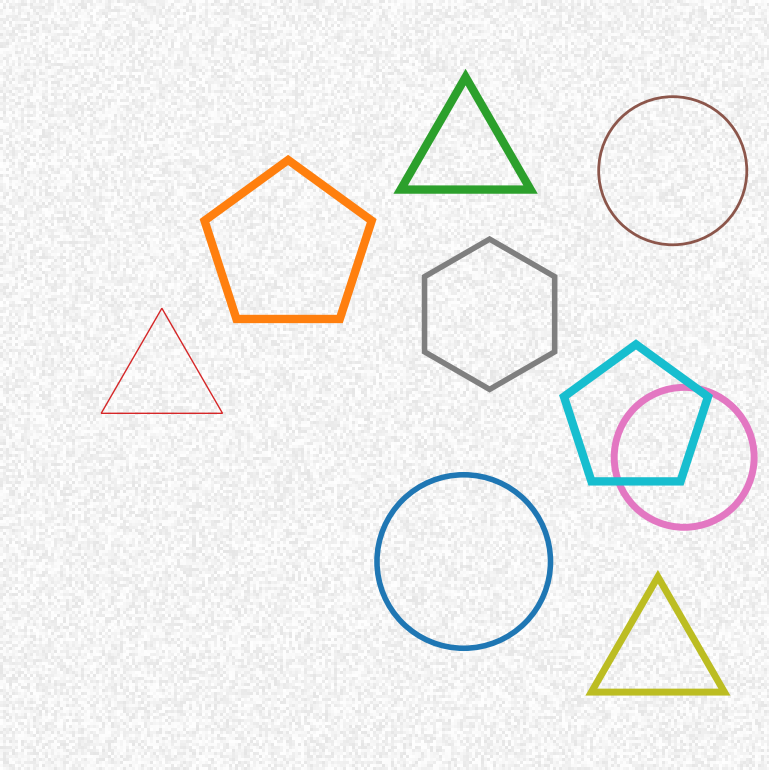[{"shape": "circle", "thickness": 2, "radius": 0.56, "center": [0.602, 0.271]}, {"shape": "pentagon", "thickness": 3, "radius": 0.57, "center": [0.374, 0.678]}, {"shape": "triangle", "thickness": 3, "radius": 0.49, "center": [0.605, 0.802]}, {"shape": "triangle", "thickness": 0.5, "radius": 0.45, "center": [0.21, 0.509]}, {"shape": "circle", "thickness": 1, "radius": 0.48, "center": [0.874, 0.778]}, {"shape": "circle", "thickness": 2.5, "radius": 0.45, "center": [0.889, 0.406]}, {"shape": "hexagon", "thickness": 2, "radius": 0.49, "center": [0.636, 0.592]}, {"shape": "triangle", "thickness": 2.5, "radius": 0.5, "center": [0.854, 0.151]}, {"shape": "pentagon", "thickness": 3, "radius": 0.49, "center": [0.826, 0.454]}]